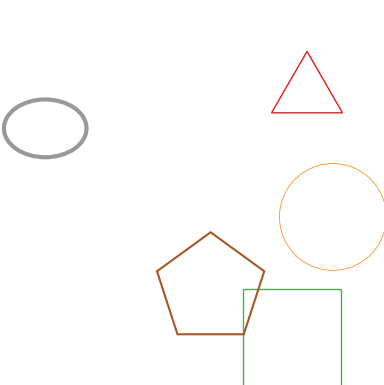[{"shape": "triangle", "thickness": 1, "radius": 0.53, "center": [0.797, 0.76]}, {"shape": "square", "thickness": 1, "radius": 0.64, "center": [0.759, 0.122]}, {"shape": "circle", "thickness": 0.5, "radius": 0.69, "center": [0.865, 0.436]}, {"shape": "pentagon", "thickness": 1.5, "radius": 0.73, "center": [0.547, 0.25]}, {"shape": "oval", "thickness": 3, "radius": 0.54, "center": [0.117, 0.667]}]